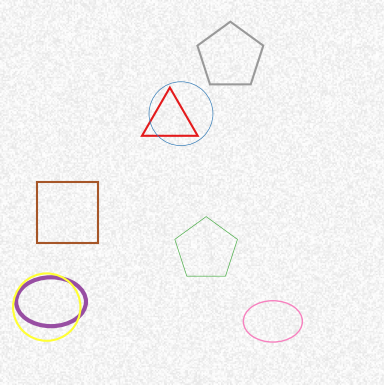[{"shape": "triangle", "thickness": 1.5, "radius": 0.42, "center": [0.441, 0.689]}, {"shape": "circle", "thickness": 0.5, "radius": 0.41, "center": [0.47, 0.705]}, {"shape": "pentagon", "thickness": 0.5, "radius": 0.43, "center": [0.535, 0.352]}, {"shape": "oval", "thickness": 3, "radius": 0.45, "center": [0.133, 0.216]}, {"shape": "circle", "thickness": 1.5, "radius": 0.44, "center": [0.121, 0.202]}, {"shape": "square", "thickness": 1.5, "radius": 0.4, "center": [0.176, 0.448]}, {"shape": "oval", "thickness": 1, "radius": 0.38, "center": [0.709, 0.165]}, {"shape": "pentagon", "thickness": 1.5, "radius": 0.45, "center": [0.598, 0.854]}]